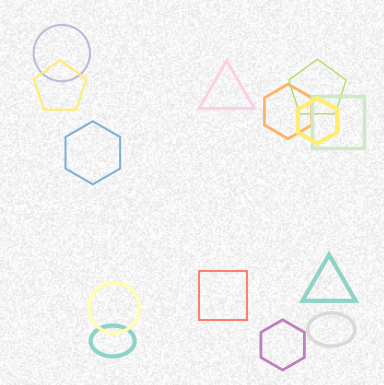[{"shape": "oval", "thickness": 3, "radius": 0.29, "center": [0.293, 0.114]}, {"shape": "triangle", "thickness": 3, "radius": 0.4, "center": [0.855, 0.259]}, {"shape": "circle", "thickness": 2.5, "radius": 0.33, "center": [0.296, 0.2]}, {"shape": "circle", "thickness": 1.5, "radius": 0.37, "center": [0.161, 0.862]}, {"shape": "square", "thickness": 1.5, "radius": 0.32, "center": [0.579, 0.232]}, {"shape": "hexagon", "thickness": 1.5, "radius": 0.41, "center": [0.241, 0.603]}, {"shape": "hexagon", "thickness": 2, "radius": 0.35, "center": [0.748, 0.711]}, {"shape": "pentagon", "thickness": 1, "radius": 0.39, "center": [0.825, 0.768]}, {"shape": "triangle", "thickness": 2, "radius": 0.41, "center": [0.589, 0.76]}, {"shape": "oval", "thickness": 2.5, "radius": 0.31, "center": [0.861, 0.144]}, {"shape": "hexagon", "thickness": 2, "radius": 0.33, "center": [0.734, 0.104]}, {"shape": "square", "thickness": 2.5, "radius": 0.33, "center": [0.878, 0.683]}, {"shape": "pentagon", "thickness": 1.5, "radius": 0.36, "center": [0.156, 0.773]}, {"shape": "hexagon", "thickness": 3, "radius": 0.29, "center": [0.825, 0.686]}]